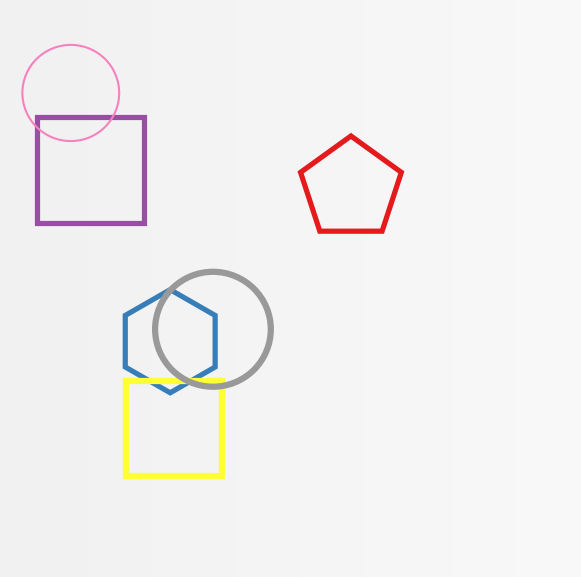[{"shape": "pentagon", "thickness": 2.5, "radius": 0.46, "center": [0.604, 0.673]}, {"shape": "hexagon", "thickness": 2.5, "radius": 0.45, "center": [0.293, 0.408]}, {"shape": "square", "thickness": 2.5, "radius": 0.46, "center": [0.156, 0.704]}, {"shape": "square", "thickness": 3, "radius": 0.41, "center": [0.299, 0.257]}, {"shape": "circle", "thickness": 1, "radius": 0.42, "center": [0.122, 0.838]}, {"shape": "circle", "thickness": 3, "radius": 0.5, "center": [0.366, 0.429]}]